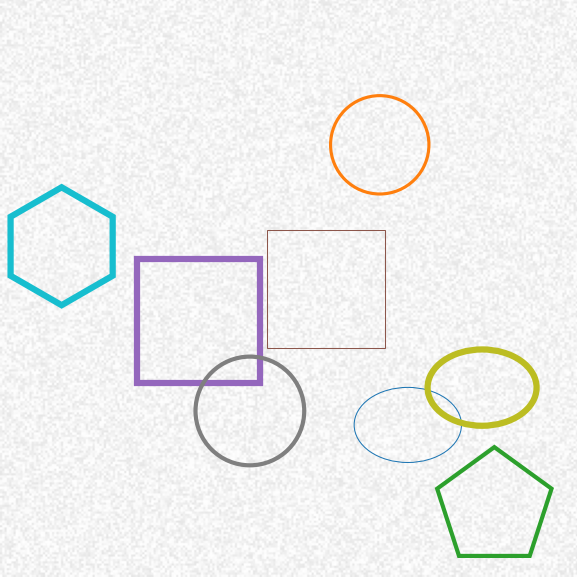[{"shape": "oval", "thickness": 0.5, "radius": 0.46, "center": [0.706, 0.263]}, {"shape": "circle", "thickness": 1.5, "radius": 0.43, "center": [0.658, 0.748]}, {"shape": "pentagon", "thickness": 2, "radius": 0.52, "center": [0.856, 0.121]}, {"shape": "square", "thickness": 3, "radius": 0.54, "center": [0.344, 0.443]}, {"shape": "square", "thickness": 0.5, "radius": 0.51, "center": [0.564, 0.498]}, {"shape": "circle", "thickness": 2, "radius": 0.47, "center": [0.433, 0.288]}, {"shape": "oval", "thickness": 3, "radius": 0.47, "center": [0.835, 0.328]}, {"shape": "hexagon", "thickness": 3, "radius": 0.51, "center": [0.107, 0.573]}]